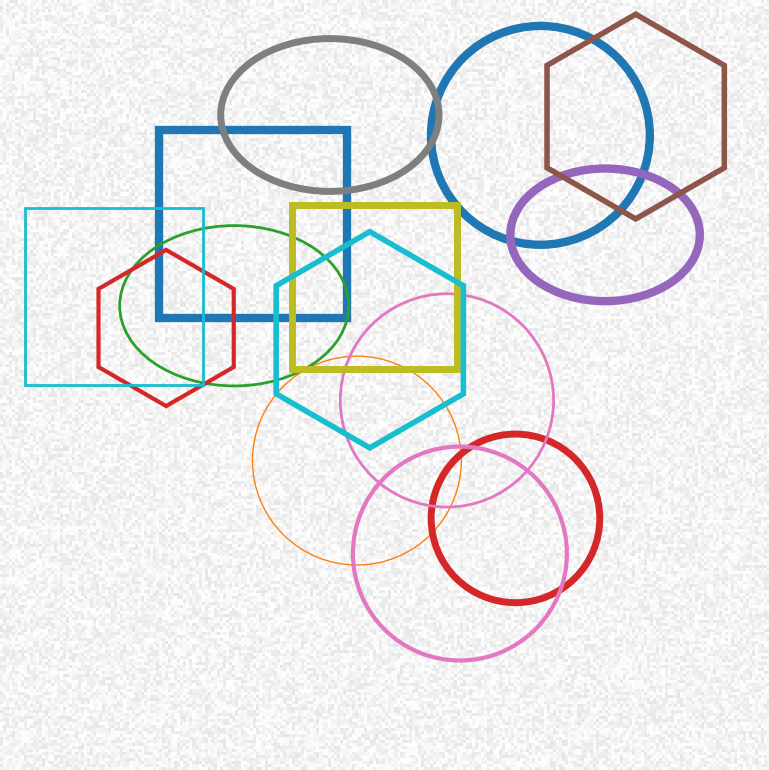[{"shape": "square", "thickness": 3, "radius": 0.61, "center": [0.329, 0.709]}, {"shape": "circle", "thickness": 3, "radius": 0.71, "center": [0.702, 0.824]}, {"shape": "circle", "thickness": 0.5, "radius": 0.68, "center": [0.463, 0.402]}, {"shape": "oval", "thickness": 1, "radius": 0.74, "center": [0.304, 0.603]}, {"shape": "circle", "thickness": 2.5, "radius": 0.55, "center": [0.669, 0.327]}, {"shape": "hexagon", "thickness": 1.5, "radius": 0.51, "center": [0.216, 0.574]}, {"shape": "oval", "thickness": 3, "radius": 0.62, "center": [0.786, 0.695]}, {"shape": "hexagon", "thickness": 2, "radius": 0.66, "center": [0.826, 0.849]}, {"shape": "circle", "thickness": 1, "radius": 0.69, "center": [0.58, 0.48]}, {"shape": "circle", "thickness": 1.5, "radius": 0.69, "center": [0.597, 0.281]}, {"shape": "oval", "thickness": 2.5, "radius": 0.71, "center": [0.428, 0.851]}, {"shape": "square", "thickness": 2.5, "radius": 0.53, "center": [0.486, 0.627]}, {"shape": "square", "thickness": 1, "radius": 0.58, "center": [0.148, 0.615]}, {"shape": "hexagon", "thickness": 2, "radius": 0.7, "center": [0.48, 0.559]}]